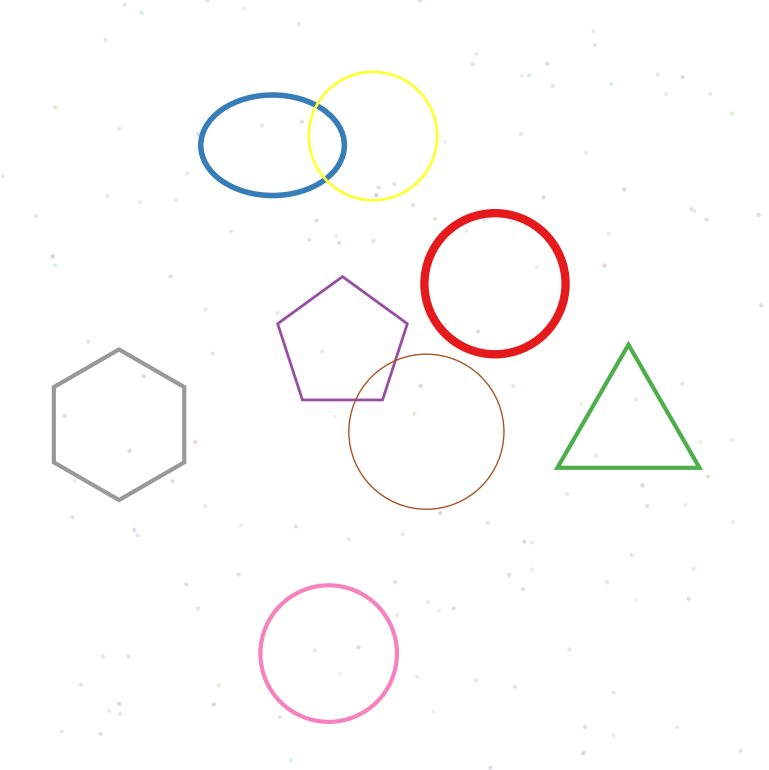[{"shape": "circle", "thickness": 3, "radius": 0.46, "center": [0.643, 0.632]}, {"shape": "oval", "thickness": 2, "radius": 0.47, "center": [0.354, 0.811]}, {"shape": "triangle", "thickness": 1.5, "radius": 0.53, "center": [0.816, 0.446]}, {"shape": "pentagon", "thickness": 1, "radius": 0.44, "center": [0.445, 0.552]}, {"shape": "circle", "thickness": 1, "radius": 0.42, "center": [0.484, 0.823]}, {"shape": "circle", "thickness": 0.5, "radius": 0.5, "center": [0.554, 0.439]}, {"shape": "circle", "thickness": 1.5, "radius": 0.44, "center": [0.427, 0.151]}, {"shape": "hexagon", "thickness": 1.5, "radius": 0.49, "center": [0.155, 0.448]}]